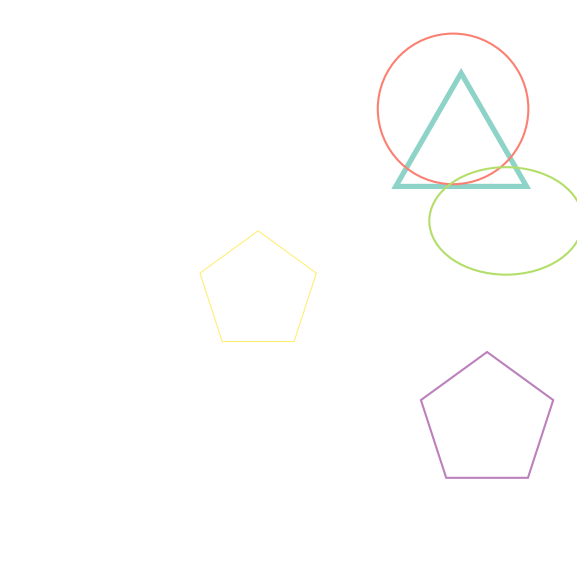[{"shape": "triangle", "thickness": 2.5, "radius": 0.65, "center": [0.799, 0.742]}, {"shape": "circle", "thickness": 1, "radius": 0.65, "center": [0.785, 0.811]}, {"shape": "oval", "thickness": 1, "radius": 0.66, "center": [0.876, 0.617]}, {"shape": "pentagon", "thickness": 1, "radius": 0.6, "center": [0.843, 0.269]}, {"shape": "pentagon", "thickness": 0.5, "radius": 0.53, "center": [0.447, 0.493]}]